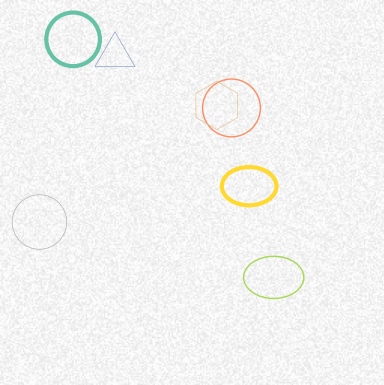[{"shape": "circle", "thickness": 3, "radius": 0.35, "center": [0.19, 0.898]}, {"shape": "circle", "thickness": 1, "radius": 0.38, "center": [0.601, 0.72]}, {"shape": "triangle", "thickness": 0.5, "radius": 0.3, "center": [0.299, 0.857]}, {"shape": "oval", "thickness": 1, "radius": 0.39, "center": [0.711, 0.279]}, {"shape": "oval", "thickness": 3, "radius": 0.35, "center": [0.647, 0.516]}, {"shape": "hexagon", "thickness": 0.5, "radius": 0.31, "center": [0.563, 0.726]}, {"shape": "circle", "thickness": 0.5, "radius": 0.35, "center": [0.102, 0.423]}]